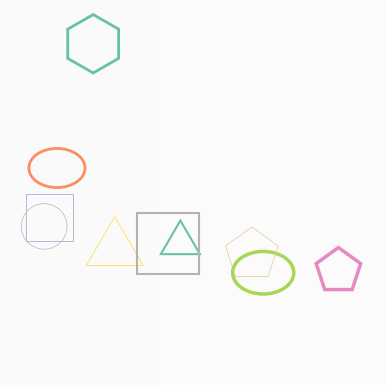[{"shape": "triangle", "thickness": 1.5, "radius": 0.29, "center": [0.465, 0.369]}, {"shape": "hexagon", "thickness": 2, "radius": 0.38, "center": [0.24, 0.886]}, {"shape": "oval", "thickness": 2, "radius": 0.36, "center": [0.147, 0.564]}, {"shape": "square", "thickness": 0.5, "radius": 0.3, "center": [0.128, 0.436]}, {"shape": "pentagon", "thickness": 2.5, "radius": 0.3, "center": [0.873, 0.297]}, {"shape": "oval", "thickness": 2.5, "radius": 0.39, "center": [0.679, 0.292]}, {"shape": "triangle", "thickness": 0.5, "radius": 0.42, "center": [0.296, 0.353]}, {"shape": "pentagon", "thickness": 0.5, "radius": 0.36, "center": [0.65, 0.339]}, {"shape": "circle", "thickness": 0.5, "radius": 0.3, "center": [0.114, 0.412]}, {"shape": "square", "thickness": 1.5, "radius": 0.4, "center": [0.434, 0.367]}]